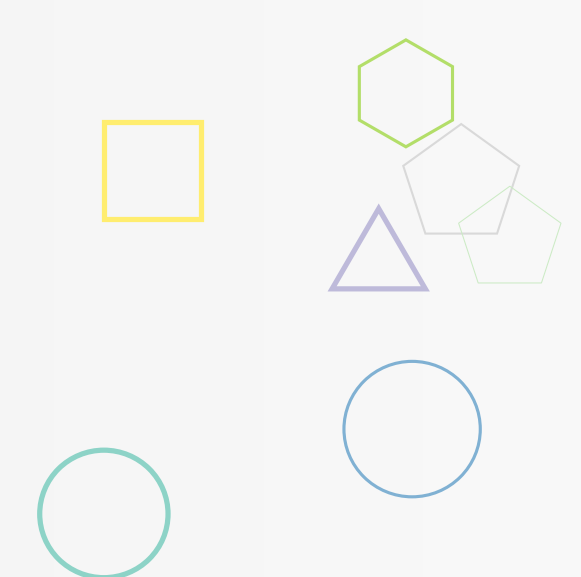[{"shape": "circle", "thickness": 2.5, "radius": 0.55, "center": [0.179, 0.109]}, {"shape": "triangle", "thickness": 2.5, "radius": 0.46, "center": [0.652, 0.545]}, {"shape": "circle", "thickness": 1.5, "radius": 0.59, "center": [0.709, 0.256]}, {"shape": "hexagon", "thickness": 1.5, "radius": 0.46, "center": [0.698, 0.837]}, {"shape": "pentagon", "thickness": 1, "radius": 0.52, "center": [0.793, 0.679]}, {"shape": "pentagon", "thickness": 0.5, "radius": 0.46, "center": [0.877, 0.584]}, {"shape": "square", "thickness": 2.5, "radius": 0.42, "center": [0.263, 0.704]}]